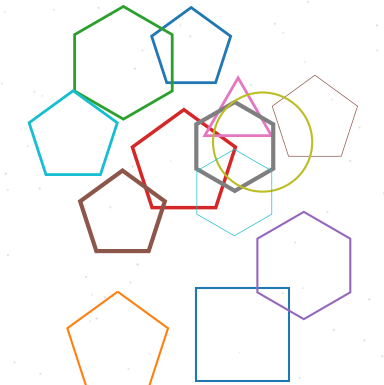[{"shape": "square", "thickness": 1.5, "radius": 0.6, "center": [0.63, 0.131]}, {"shape": "pentagon", "thickness": 2, "radius": 0.54, "center": [0.497, 0.873]}, {"shape": "pentagon", "thickness": 1.5, "radius": 0.69, "center": [0.306, 0.105]}, {"shape": "hexagon", "thickness": 2, "radius": 0.73, "center": [0.321, 0.837]}, {"shape": "pentagon", "thickness": 2.5, "radius": 0.7, "center": [0.478, 0.574]}, {"shape": "hexagon", "thickness": 1.5, "radius": 0.7, "center": [0.789, 0.31]}, {"shape": "pentagon", "thickness": 0.5, "radius": 0.58, "center": [0.818, 0.688]}, {"shape": "pentagon", "thickness": 3, "radius": 0.58, "center": [0.318, 0.441]}, {"shape": "triangle", "thickness": 2, "radius": 0.5, "center": [0.618, 0.698]}, {"shape": "hexagon", "thickness": 3, "radius": 0.58, "center": [0.61, 0.62]}, {"shape": "circle", "thickness": 1.5, "radius": 0.64, "center": [0.682, 0.631]}, {"shape": "hexagon", "thickness": 0.5, "radius": 0.56, "center": [0.609, 0.5]}, {"shape": "pentagon", "thickness": 2, "radius": 0.6, "center": [0.19, 0.644]}]